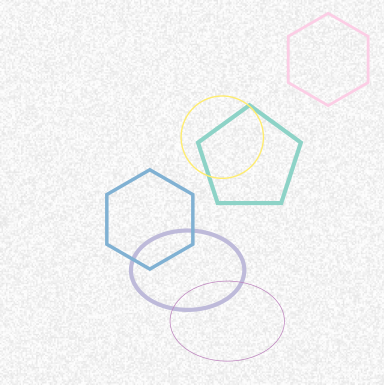[{"shape": "pentagon", "thickness": 3, "radius": 0.7, "center": [0.648, 0.586]}, {"shape": "oval", "thickness": 3, "radius": 0.74, "center": [0.487, 0.298]}, {"shape": "hexagon", "thickness": 2.5, "radius": 0.65, "center": [0.389, 0.43]}, {"shape": "hexagon", "thickness": 2, "radius": 0.6, "center": [0.852, 0.846]}, {"shape": "oval", "thickness": 0.5, "radius": 0.74, "center": [0.59, 0.166]}, {"shape": "circle", "thickness": 1, "radius": 0.53, "center": [0.577, 0.644]}]